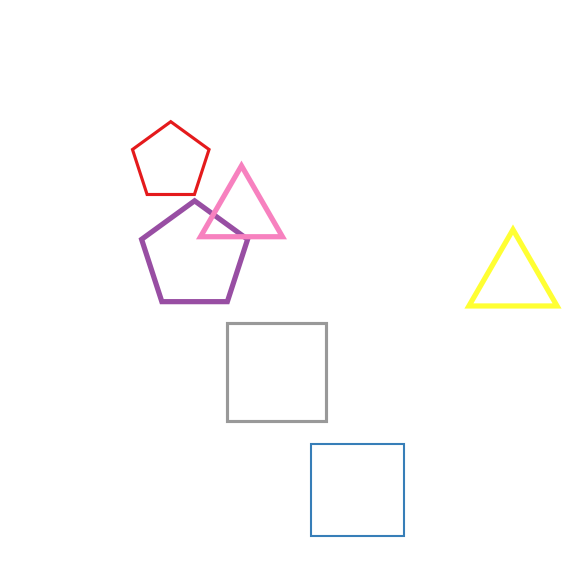[{"shape": "pentagon", "thickness": 1.5, "radius": 0.35, "center": [0.296, 0.719]}, {"shape": "square", "thickness": 1, "radius": 0.4, "center": [0.619, 0.15]}, {"shape": "pentagon", "thickness": 2.5, "radius": 0.48, "center": [0.337, 0.555]}, {"shape": "triangle", "thickness": 2.5, "radius": 0.44, "center": [0.888, 0.513]}, {"shape": "triangle", "thickness": 2.5, "radius": 0.41, "center": [0.418, 0.63]}, {"shape": "square", "thickness": 1.5, "radius": 0.42, "center": [0.479, 0.355]}]